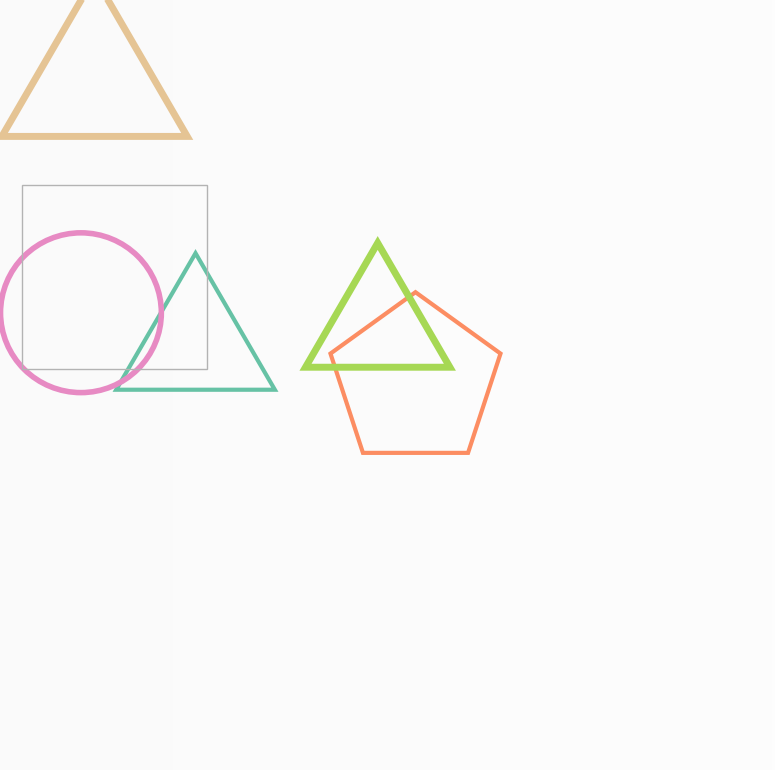[{"shape": "triangle", "thickness": 1.5, "radius": 0.59, "center": [0.252, 0.553]}, {"shape": "pentagon", "thickness": 1.5, "radius": 0.58, "center": [0.536, 0.505]}, {"shape": "circle", "thickness": 2, "radius": 0.52, "center": [0.104, 0.594]}, {"shape": "triangle", "thickness": 2.5, "radius": 0.54, "center": [0.487, 0.577]}, {"shape": "triangle", "thickness": 2.5, "radius": 0.69, "center": [0.122, 0.892]}, {"shape": "square", "thickness": 0.5, "radius": 0.6, "center": [0.148, 0.64]}]